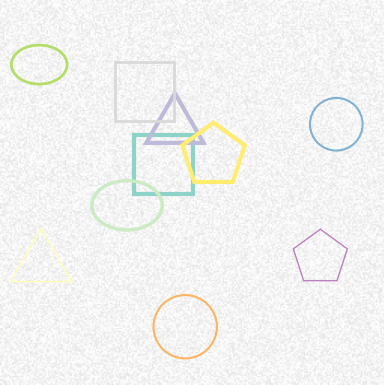[{"shape": "square", "thickness": 3, "radius": 0.38, "center": [0.424, 0.572]}, {"shape": "triangle", "thickness": 1, "radius": 0.46, "center": [0.107, 0.315]}, {"shape": "triangle", "thickness": 3, "radius": 0.43, "center": [0.454, 0.672]}, {"shape": "circle", "thickness": 1.5, "radius": 0.34, "center": [0.873, 0.677]}, {"shape": "circle", "thickness": 1.5, "radius": 0.41, "center": [0.481, 0.151]}, {"shape": "oval", "thickness": 2, "radius": 0.36, "center": [0.102, 0.832]}, {"shape": "square", "thickness": 2, "radius": 0.38, "center": [0.376, 0.762]}, {"shape": "pentagon", "thickness": 1, "radius": 0.37, "center": [0.832, 0.331]}, {"shape": "oval", "thickness": 2.5, "radius": 0.46, "center": [0.33, 0.467]}, {"shape": "pentagon", "thickness": 3, "radius": 0.43, "center": [0.555, 0.596]}]